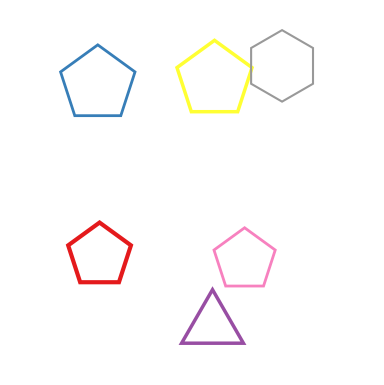[{"shape": "pentagon", "thickness": 3, "radius": 0.43, "center": [0.259, 0.336]}, {"shape": "pentagon", "thickness": 2, "radius": 0.51, "center": [0.254, 0.782]}, {"shape": "triangle", "thickness": 2.5, "radius": 0.46, "center": [0.552, 0.155]}, {"shape": "pentagon", "thickness": 2.5, "radius": 0.51, "center": [0.557, 0.793]}, {"shape": "pentagon", "thickness": 2, "radius": 0.42, "center": [0.635, 0.325]}, {"shape": "hexagon", "thickness": 1.5, "radius": 0.46, "center": [0.733, 0.829]}]